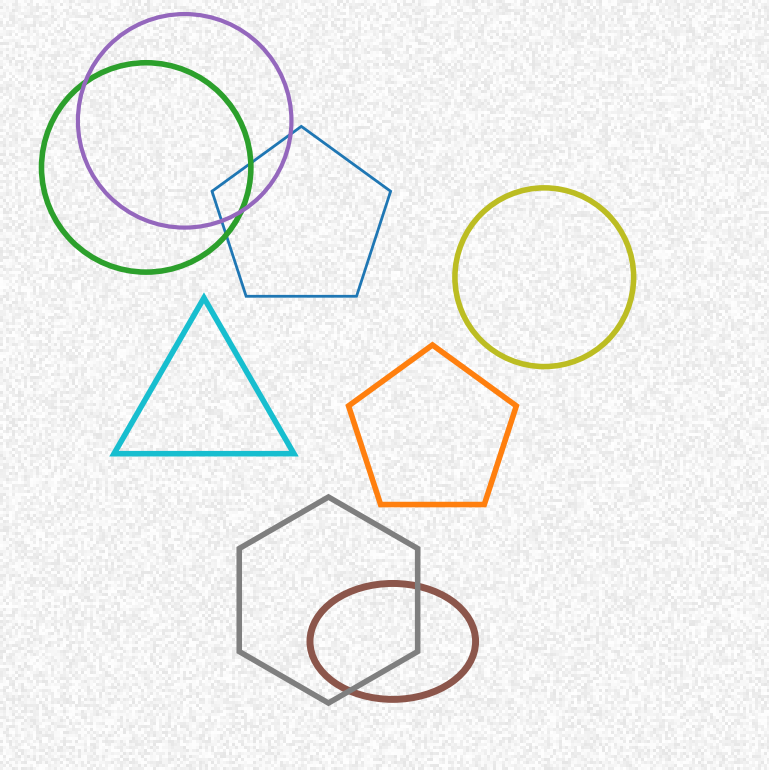[{"shape": "pentagon", "thickness": 1, "radius": 0.61, "center": [0.391, 0.714]}, {"shape": "pentagon", "thickness": 2, "radius": 0.57, "center": [0.562, 0.437]}, {"shape": "circle", "thickness": 2, "radius": 0.68, "center": [0.19, 0.783]}, {"shape": "circle", "thickness": 1.5, "radius": 0.69, "center": [0.24, 0.843]}, {"shape": "oval", "thickness": 2.5, "radius": 0.54, "center": [0.51, 0.167]}, {"shape": "hexagon", "thickness": 2, "radius": 0.67, "center": [0.427, 0.221]}, {"shape": "circle", "thickness": 2, "radius": 0.58, "center": [0.707, 0.64]}, {"shape": "triangle", "thickness": 2, "radius": 0.67, "center": [0.265, 0.478]}]